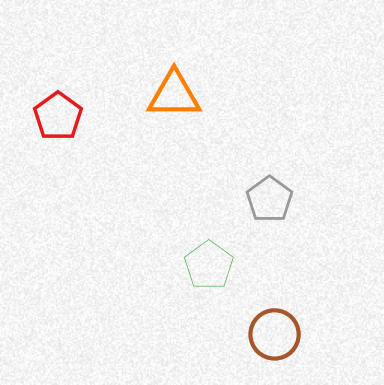[{"shape": "pentagon", "thickness": 2.5, "radius": 0.32, "center": [0.151, 0.698]}, {"shape": "pentagon", "thickness": 0.5, "radius": 0.33, "center": [0.542, 0.311]}, {"shape": "triangle", "thickness": 3, "radius": 0.38, "center": [0.452, 0.754]}, {"shape": "circle", "thickness": 3, "radius": 0.31, "center": [0.713, 0.131]}, {"shape": "pentagon", "thickness": 2, "radius": 0.31, "center": [0.7, 0.482]}]